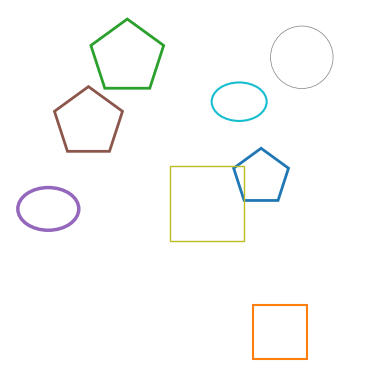[{"shape": "pentagon", "thickness": 2, "radius": 0.37, "center": [0.678, 0.54]}, {"shape": "square", "thickness": 1.5, "radius": 0.35, "center": [0.728, 0.138]}, {"shape": "pentagon", "thickness": 2, "radius": 0.5, "center": [0.331, 0.851]}, {"shape": "oval", "thickness": 2.5, "radius": 0.4, "center": [0.125, 0.457]}, {"shape": "pentagon", "thickness": 2, "radius": 0.46, "center": [0.23, 0.682]}, {"shape": "circle", "thickness": 0.5, "radius": 0.41, "center": [0.784, 0.851]}, {"shape": "square", "thickness": 1, "radius": 0.48, "center": [0.538, 0.471]}, {"shape": "oval", "thickness": 1.5, "radius": 0.36, "center": [0.621, 0.736]}]